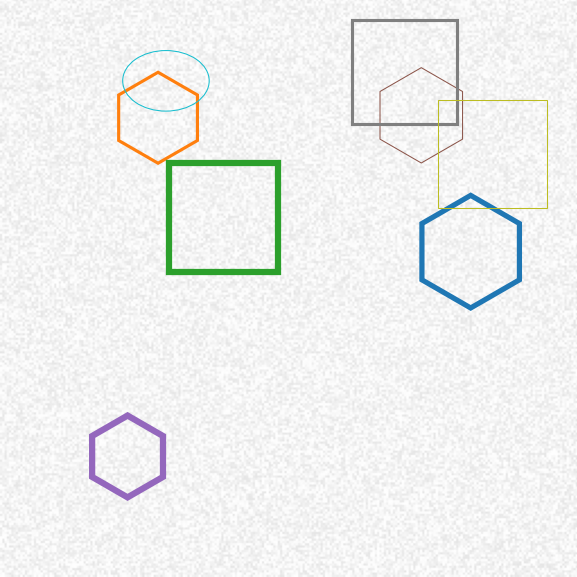[{"shape": "hexagon", "thickness": 2.5, "radius": 0.49, "center": [0.815, 0.563]}, {"shape": "hexagon", "thickness": 1.5, "radius": 0.39, "center": [0.274, 0.795]}, {"shape": "square", "thickness": 3, "radius": 0.47, "center": [0.388, 0.622]}, {"shape": "hexagon", "thickness": 3, "radius": 0.35, "center": [0.221, 0.209]}, {"shape": "hexagon", "thickness": 0.5, "radius": 0.41, "center": [0.729, 0.799]}, {"shape": "square", "thickness": 1.5, "radius": 0.45, "center": [0.701, 0.874]}, {"shape": "square", "thickness": 0.5, "radius": 0.47, "center": [0.852, 0.732]}, {"shape": "oval", "thickness": 0.5, "radius": 0.37, "center": [0.287, 0.859]}]